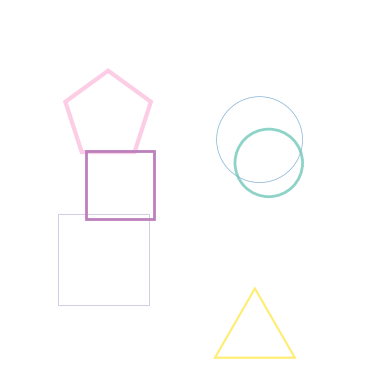[{"shape": "circle", "thickness": 2, "radius": 0.44, "center": [0.698, 0.577]}, {"shape": "square", "thickness": 0.5, "radius": 0.59, "center": [0.269, 0.326]}, {"shape": "circle", "thickness": 0.5, "radius": 0.56, "center": [0.674, 0.637]}, {"shape": "pentagon", "thickness": 3, "radius": 0.58, "center": [0.281, 0.7]}, {"shape": "square", "thickness": 2, "radius": 0.44, "center": [0.312, 0.519]}, {"shape": "triangle", "thickness": 1.5, "radius": 0.6, "center": [0.662, 0.131]}]